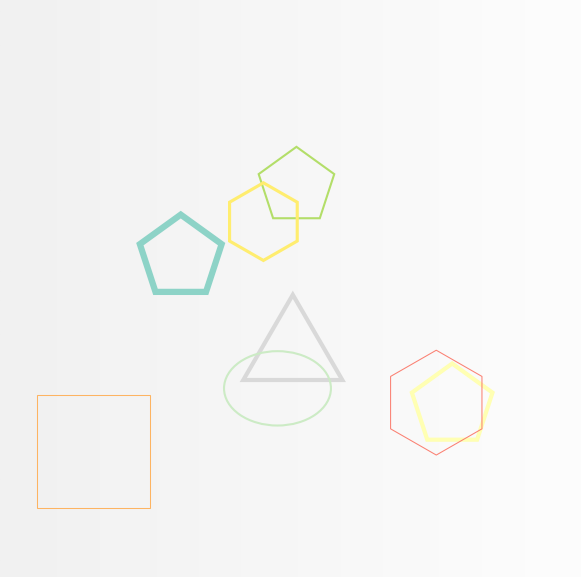[{"shape": "pentagon", "thickness": 3, "radius": 0.37, "center": [0.311, 0.554]}, {"shape": "pentagon", "thickness": 2, "radius": 0.36, "center": [0.778, 0.297]}, {"shape": "hexagon", "thickness": 0.5, "radius": 0.45, "center": [0.751, 0.302]}, {"shape": "square", "thickness": 0.5, "radius": 0.49, "center": [0.161, 0.218]}, {"shape": "pentagon", "thickness": 1, "radius": 0.34, "center": [0.51, 0.677]}, {"shape": "triangle", "thickness": 2, "radius": 0.49, "center": [0.504, 0.39]}, {"shape": "oval", "thickness": 1, "radius": 0.46, "center": [0.477, 0.327]}, {"shape": "hexagon", "thickness": 1.5, "radius": 0.34, "center": [0.453, 0.615]}]